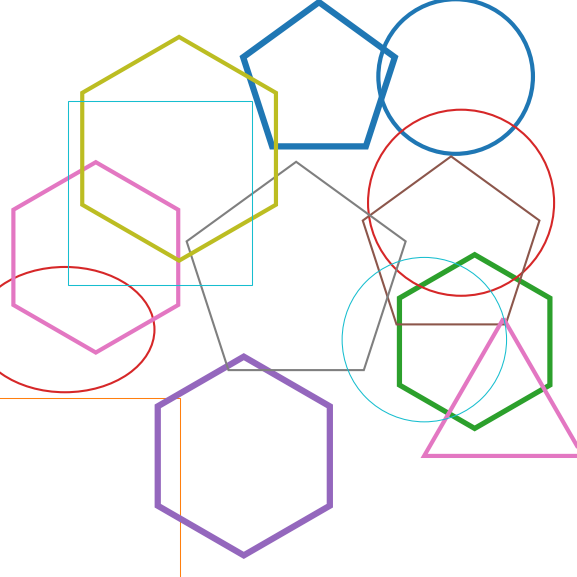[{"shape": "circle", "thickness": 2, "radius": 0.67, "center": [0.789, 0.867]}, {"shape": "pentagon", "thickness": 3, "radius": 0.69, "center": [0.552, 0.857]}, {"shape": "square", "thickness": 0.5, "radius": 0.87, "center": [0.138, 0.137]}, {"shape": "hexagon", "thickness": 2.5, "radius": 0.75, "center": [0.822, 0.408]}, {"shape": "circle", "thickness": 1, "radius": 0.81, "center": [0.798, 0.648]}, {"shape": "oval", "thickness": 1, "radius": 0.77, "center": [0.113, 0.428]}, {"shape": "hexagon", "thickness": 3, "radius": 0.86, "center": [0.422, 0.209]}, {"shape": "pentagon", "thickness": 1, "radius": 0.8, "center": [0.781, 0.568]}, {"shape": "triangle", "thickness": 2, "radius": 0.79, "center": [0.872, 0.289]}, {"shape": "hexagon", "thickness": 2, "radius": 0.82, "center": [0.166, 0.553]}, {"shape": "pentagon", "thickness": 1, "radius": 1.0, "center": [0.513, 0.52]}, {"shape": "hexagon", "thickness": 2, "radius": 0.97, "center": [0.31, 0.741]}, {"shape": "circle", "thickness": 0.5, "radius": 0.71, "center": [0.735, 0.411]}, {"shape": "square", "thickness": 0.5, "radius": 0.8, "center": [0.277, 0.665]}]